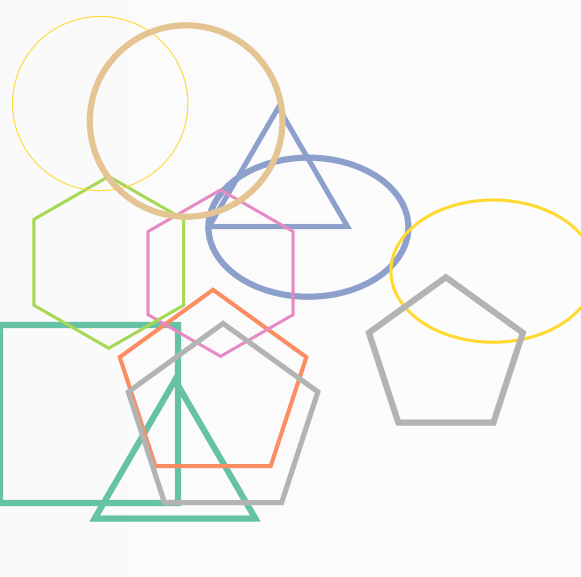[{"shape": "triangle", "thickness": 3, "radius": 0.8, "center": [0.301, 0.181]}, {"shape": "square", "thickness": 3, "radius": 0.77, "center": [0.153, 0.282]}, {"shape": "pentagon", "thickness": 2, "radius": 0.84, "center": [0.367, 0.329]}, {"shape": "triangle", "thickness": 2.5, "radius": 0.69, "center": [0.479, 0.676]}, {"shape": "oval", "thickness": 3, "radius": 0.86, "center": [0.531, 0.606]}, {"shape": "hexagon", "thickness": 1.5, "radius": 0.72, "center": [0.379, 0.526]}, {"shape": "hexagon", "thickness": 1.5, "radius": 0.74, "center": [0.187, 0.545]}, {"shape": "circle", "thickness": 0.5, "radius": 0.75, "center": [0.172, 0.82]}, {"shape": "oval", "thickness": 1.5, "radius": 0.88, "center": [0.848, 0.53]}, {"shape": "circle", "thickness": 3, "radius": 0.83, "center": [0.32, 0.79]}, {"shape": "pentagon", "thickness": 3, "radius": 0.7, "center": [0.767, 0.38]}, {"shape": "pentagon", "thickness": 2.5, "radius": 0.86, "center": [0.384, 0.268]}]